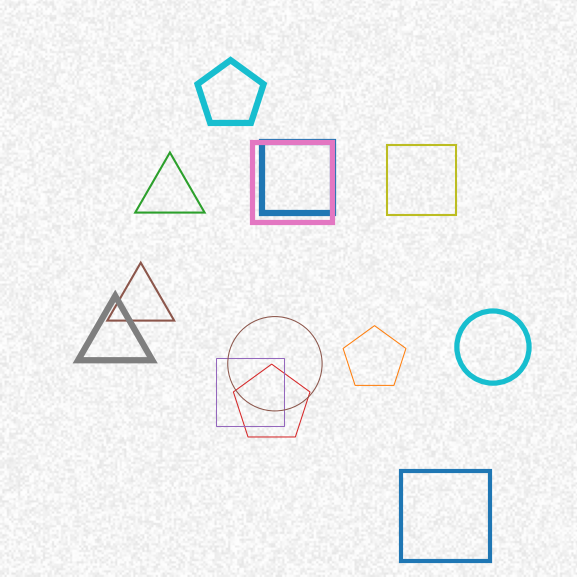[{"shape": "square", "thickness": 3, "radius": 0.31, "center": [0.515, 0.692]}, {"shape": "square", "thickness": 2, "radius": 0.39, "center": [0.772, 0.106]}, {"shape": "pentagon", "thickness": 0.5, "radius": 0.29, "center": [0.649, 0.378]}, {"shape": "triangle", "thickness": 1, "radius": 0.35, "center": [0.294, 0.666]}, {"shape": "pentagon", "thickness": 0.5, "radius": 0.35, "center": [0.47, 0.299]}, {"shape": "square", "thickness": 0.5, "radius": 0.29, "center": [0.433, 0.321]}, {"shape": "triangle", "thickness": 1, "radius": 0.33, "center": [0.244, 0.477]}, {"shape": "circle", "thickness": 0.5, "radius": 0.41, "center": [0.476, 0.369]}, {"shape": "square", "thickness": 2.5, "radius": 0.35, "center": [0.506, 0.684]}, {"shape": "triangle", "thickness": 3, "radius": 0.37, "center": [0.2, 0.412]}, {"shape": "square", "thickness": 1, "radius": 0.3, "center": [0.73, 0.687]}, {"shape": "circle", "thickness": 2.5, "radius": 0.31, "center": [0.854, 0.398]}, {"shape": "pentagon", "thickness": 3, "radius": 0.3, "center": [0.399, 0.835]}]